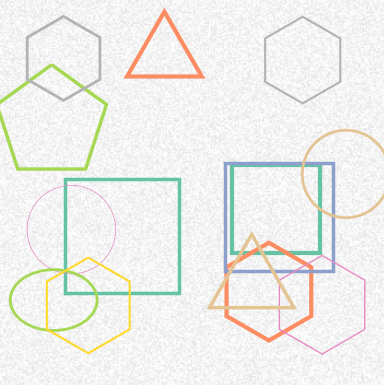[{"shape": "square", "thickness": 3, "radius": 0.57, "center": [0.716, 0.457]}, {"shape": "square", "thickness": 2.5, "radius": 0.74, "center": [0.317, 0.387]}, {"shape": "hexagon", "thickness": 3, "radius": 0.64, "center": [0.698, 0.243]}, {"shape": "triangle", "thickness": 3, "radius": 0.56, "center": [0.427, 0.857]}, {"shape": "square", "thickness": 2.5, "radius": 0.7, "center": [0.724, 0.437]}, {"shape": "circle", "thickness": 0.5, "radius": 0.57, "center": [0.185, 0.404]}, {"shape": "hexagon", "thickness": 1, "radius": 0.64, "center": [0.837, 0.208]}, {"shape": "oval", "thickness": 2, "radius": 0.56, "center": [0.139, 0.221]}, {"shape": "pentagon", "thickness": 2.5, "radius": 0.75, "center": [0.134, 0.682]}, {"shape": "hexagon", "thickness": 1.5, "radius": 0.62, "center": [0.229, 0.207]}, {"shape": "circle", "thickness": 2, "radius": 0.57, "center": [0.899, 0.548]}, {"shape": "triangle", "thickness": 2.5, "radius": 0.63, "center": [0.654, 0.264]}, {"shape": "hexagon", "thickness": 1.5, "radius": 0.56, "center": [0.786, 0.844]}, {"shape": "hexagon", "thickness": 2, "radius": 0.55, "center": [0.165, 0.848]}]